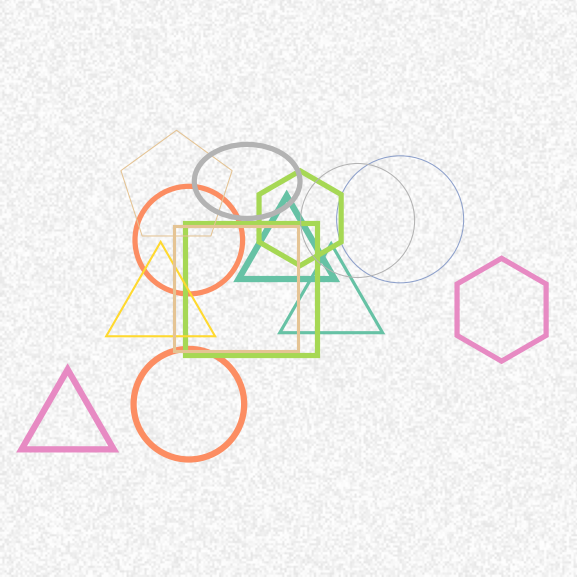[{"shape": "triangle", "thickness": 1.5, "radius": 0.51, "center": [0.573, 0.474]}, {"shape": "triangle", "thickness": 3, "radius": 0.48, "center": [0.496, 0.564]}, {"shape": "circle", "thickness": 2.5, "radius": 0.47, "center": [0.327, 0.583]}, {"shape": "circle", "thickness": 3, "radius": 0.48, "center": [0.327, 0.299]}, {"shape": "circle", "thickness": 0.5, "radius": 0.55, "center": [0.693, 0.619]}, {"shape": "hexagon", "thickness": 2.5, "radius": 0.45, "center": [0.869, 0.463]}, {"shape": "triangle", "thickness": 3, "radius": 0.46, "center": [0.117, 0.267]}, {"shape": "hexagon", "thickness": 2.5, "radius": 0.41, "center": [0.52, 0.621]}, {"shape": "square", "thickness": 2.5, "radius": 0.57, "center": [0.434, 0.499]}, {"shape": "triangle", "thickness": 1, "radius": 0.54, "center": [0.278, 0.471]}, {"shape": "square", "thickness": 1.5, "radius": 0.54, "center": [0.409, 0.5]}, {"shape": "pentagon", "thickness": 0.5, "radius": 0.51, "center": [0.306, 0.672]}, {"shape": "circle", "thickness": 0.5, "radius": 0.49, "center": [0.619, 0.617]}, {"shape": "oval", "thickness": 2.5, "radius": 0.46, "center": [0.428, 0.685]}]